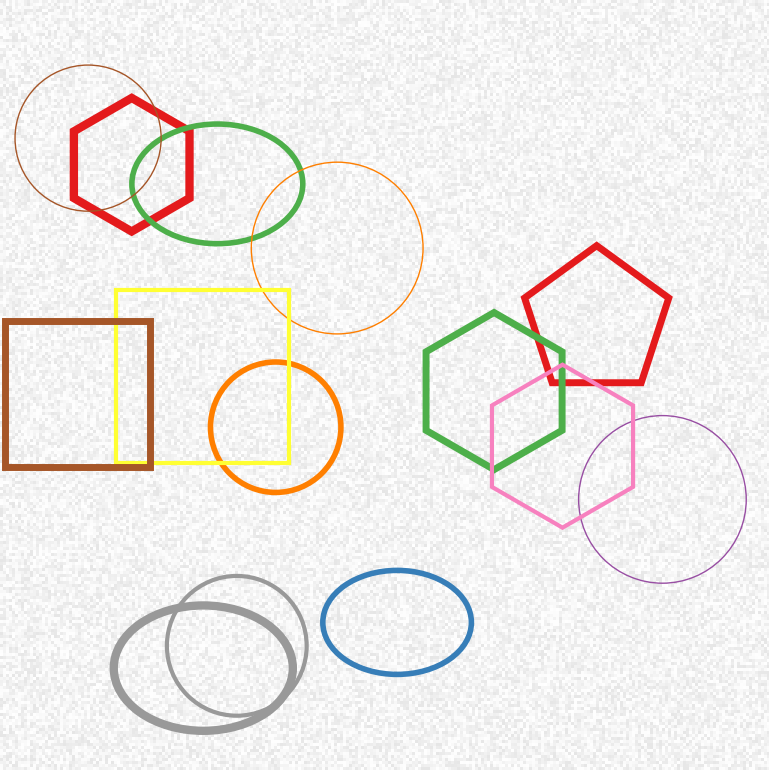[{"shape": "pentagon", "thickness": 2.5, "radius": 0.49, "center": [0.775, 0.583]}, {"shape": "hexagon", "thickness": 3, "radius": 0.43, "center": [0.171, 0.786]}, {"shape": "oval", "thickness": 2, "radius": 0.48, "center": [0.516, 0.192]}, {"shape": "oval", "thickness": 2, "radius": 0.55, "center": [0.282, 0.761]}, {"shape": "hexagon", "thickness": 2.5, "radius": 0.51, "center": [0.642, 0.492]}, {"shape": "circle", "thickness": 0.5, "radius": 0.54, "center": [0.86, 0.351]}, {"shape": "circle", "thickness": 2, "radius": 0.42, "center": [0.358, 0.445]}, {"shape": "circle", "thickness": 0.5, "radius": 0.56, "center": [0.438, 0.678]}, {"shape": "square", "thickness": 1.5, "radius": 0.56, "center": [0.263, 0.511]}, {"shape": "circle", "thickness": 0.5, "radius": 0.47, "center": [0.114, 0.821]}, {"shape": "square", "thickness": 2.5, "radius": 0.47, "center": [0.101, 0.489]}, {"shape": "hexagon", "thickness": 1.5, "radius": 0.53, "center": [0.731, 0.421]}, {"shape": "circle", "thickness": 1.5, "radius": 0.45, "center": [0.307, 0.161]}, {"shape": "oval", "thickness": 3, "radius": 0.58, "center": [0.264, 0.132]}]